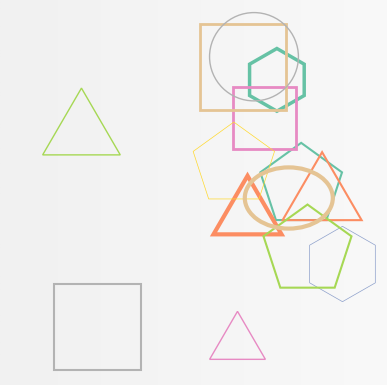[{"shape": "hexagon", "thickness": 2.5, "radius": 0.41, "center": [0.715, 0.793]}, {"shape": "pentagon", "thickness": 1.5, "radius": 0.55, "center": [0.777, 0.518]}, {"shape": "triangle", "thickness": 1.5, "radius": 0.59, "center": [0.831, 0.487]}, {"shape": "triangle", "thickness": 3, "radius": 0.51, "center": [0.639, 0.442]}, {"shape": "hexagon", "thickness": 0.5, "radius": 0.49, "center": [0.884, 0.314]}, {"shape": "triangle", "thickness": 1, "radius": 0.42, "center": [0.613, 0.108]}, {"shape": "square", "thickness": 2, "radius": 0.4, "center": [0.682, 0.692]}, {"shape": "pentagon", "thickness": 1.5, "radius": 0.6, "center": [0.794, 0.349]}, {"shape": "triangle", "thickness": 1, "radius": 0.58, "center": [0.21, 0.656]}, {"shape": "pentagon", "thickness": 0.5, "radius": 0.55, "center": [0.603, 0.573]}, {"shape": "oval", "thickness": 3, "radius": 0.57, "center": [0.745, 0.486]}, {"shape": "square", "thickness": 2, "radius": 0.55, "center": [0.626, 0.826]}, {"shape": "circle", "thickness": 1, "radius": 0.57, "center": [0.655, 0.853]}, {"shape": "square", "thickness": 1.5, "radius": 0.56, "center": [0.253, 0.15]}]